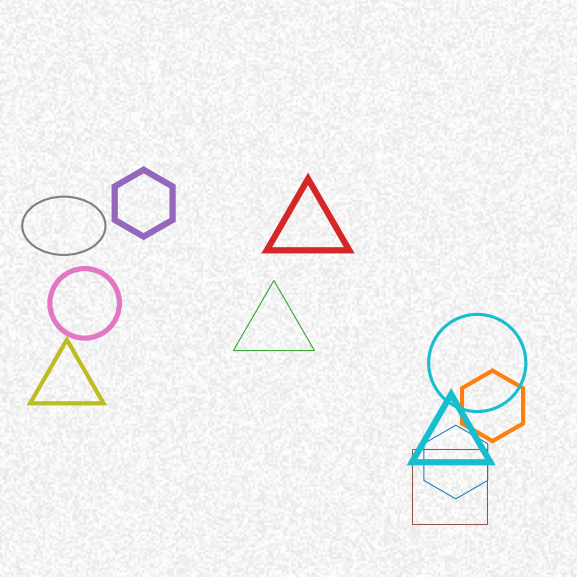[{"shape": "hexagon", "thickness": 0.5, "radius": 0.32, "center": [0.789, 0.199]}, {"shape": "hexagon", "thickness": 2, "radius": 0.31, "center": [0.853, 0.296]}, {"shape": "triangle", "thickness": 0.5, "radius": 0.4, "center": [0.474, 0.433]}, {"shape": "triangle", "thickness": 3, "radius": 0.41, "center": [0.533, 0.607]}, {"shape": "hexagon", "thickness": 3, "radius": 0.29, "center": [0.249, 0.647]}, {"shape": "square", "thickness": 0.5, "radius": 0.33, "center": [0.779, 0.157]}, {"shape": "circle", "thickness": 2.5, "radius": 0.3, "center": [0.147, 0.474]}, {"shape": "oval", "thickness": 1, "radius": 0.36, "center": [0.111, 0.608]}, {"shape": "triangle", "thickness": 2, "radius": 0.37, "center": [0.116, 0.337]}, {"shape": "triangle", "thickness": 3, "radius": 0.39, "center": [0.781, 0.238]}, {"shape": "circle", "thickness": 1.5, "radius": 0.42, "center": [0.826, 0.371]}]